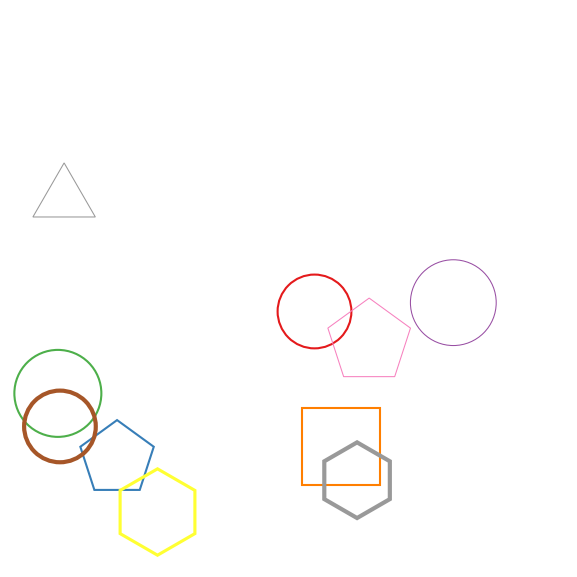[{"shape": "circle", "thickness": 1, "radius": 0.32, "center": [0.545, 0.46]}, {"shape": "pentagon", "thickness": 1, "radius": 0.33, "center": [0.203, 0.205]}, {"shape": "circle", "thickness": 1, "radius": 0.38, "center": [0.1, 0.318]}, {"shape": "circle", "thickness": 0.5, "radius": 0.37, "center": [0.785, 0.475]}, {"shape": "square", "thickness": 1, "radius": 0.34, "center": [0.59, 0.226]}, {"shape": "hexagon", "thickness": 1.5, "radius": 0.37, "center": [0.273, 0.113]}, {"shape": "circle", "thickness": 2, "radius": 0.31, "center": [0.104, 0.261]}, {"shape": "pentagon", "thickness": 0.5, "radius": 0.38, "center": [0.639, 0.408]}, {"shape": "hexagon", "thickness": 2, "radius": 0.33, "center": [0.618, 0.168]}, {"shape": "triangle", "thickness": 0.5, "radius": 0.31, "center": [0.111, 0.655]}]